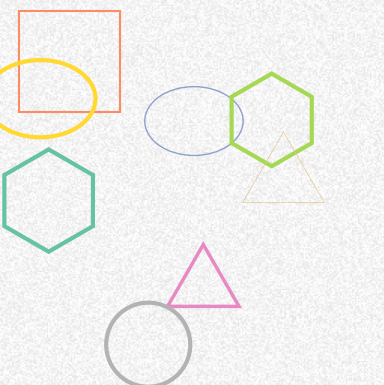[{"shape": "hexagon", "thickness": 3, "radius": 0.66, "center": [0.126, 0.479]}, {"shape": "square", "thickness": 1.5, "radius": 0.66, "center": [0.181, 0.84]}, {"shape": "oval", "thickness": 1, "radius": 0.64, "center": [0.504, 0.686]}, {"shape": "triangle", "thickness": 2.5, "radius": 0.54, "center": [0.528, 0.258]}, {"shape": "hexagon", "thickness": 3, "radius": 0.6, "center": [0.706, 0.688]}, {"shape": "oval", "thickness": 3, "radius": 0.72, "center": [0.105, 0.744]}, {"shape": "triangle", "thickness": 0.5, "radius": 0.61, "center": [0.736, 0.535]}, {"shape": "circle", "thickness": 3, "radius": 0.55, "center": [0.385, 0.105]}]